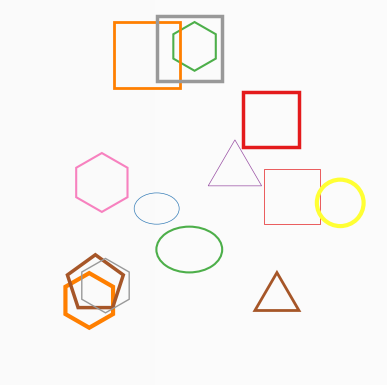[{"shape": "square", "thickness": 0.5, "radius": 0.36, "center": [0.753, 0.491]}, {"shape": "square", "thickness": 2.5, "radius": 0.36, "center": [0.7, 0.689]}, {"shape": "oval", "thickness": 0.5, "radius": 0.29, "center": [0.404, 0.458]}, {"shape": "oval", "thickness": 1.5, "radius": 0.42, "center": [0.488, 0.352]}, {"shape": "hexagon", "thickness": 1.5, "radius": 0.32, "center": [0.502, 0.879]}, {"shape": "triangle", "thickness": 0.5, "radius": 0.4, "center": [0.606, 0.557]}, {"shape": "hexagon", "thickness": 3, "radius": 0.35, "center": [0.23, 0.22]}, {"shape": "square", "thickness": 2, "radius": 0.42, "center": [0.379, 0.857]}, {"shape": "circle", "thickness": 3, "radius": 0.3, "center": [0.878, 0.473]}, {"shape": "pentagon", "thickness": 2.5, "radius": 0.38, "center": [0.246, 0.262]}, {"shape": "triangle", "thickness": 2, "radius": 0.33, "center": [0.715, 0.226]}, {"shape": "hexagon", "thickness": 1.5, "radius": 0.38, "center": [0.263, 0.526]}, {"shape": "hexagon", "thickness": 1, "radius": 0.35, "center": [0.272, 0.258]}, {"shape": "square", "thickness": 2.5, "radius": 0.42, "center": [0.489, 0.873]}]